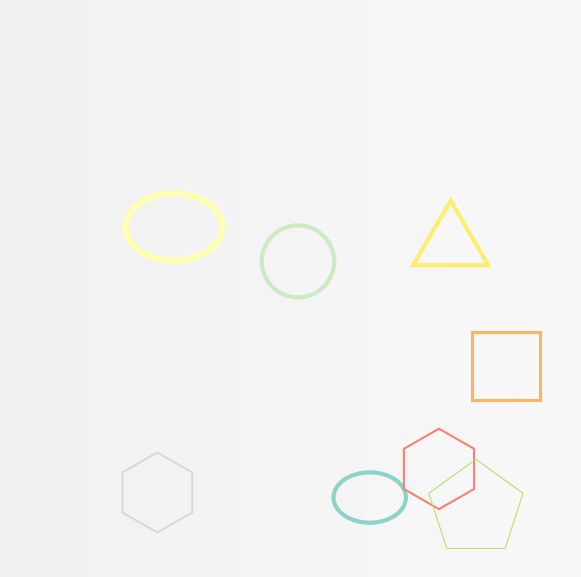[{"shape": "oval", "thickness": 2, "radius": 0.31, "center": [0.636, 0.138]}, {"shape": "oval", "thickness": 3, "radius": 0.42, "center": [0.299, 0.606]}, {"shape": "hexagon", "thickness": 1, "radius": 0.35, "center": [0.755, 0.187]}, {"shape": "square", "thickness": 1.5, "radius": 0.29, "center": [0.87, 0.365]}, {"shape": "pentagon", "thickness": 0.5, "radius": 0.43, "center": [0.819, 0.119]}, {"shape": "hexagon", "thickness": 1, "radius": 0.35, "center": [0.271, 0.146]}, {"shape": "circle", "thickness": 2, "radius": 0.31, "center": [0.513, 0.546]}, {"shape": "triangle", "thickness": 2, "radius": 0.37, "center": [0.775, 0.577]}]